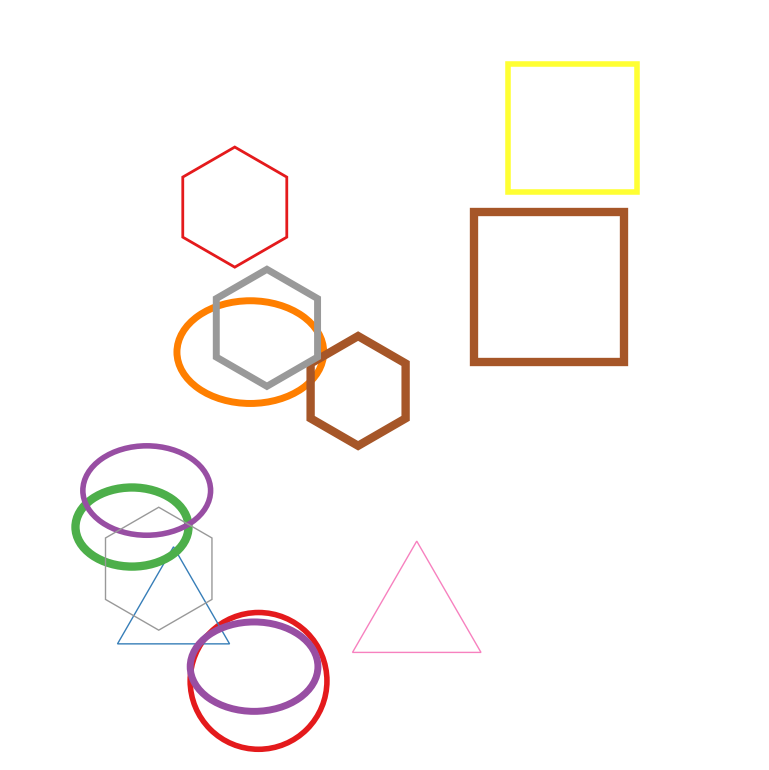[{"shape": "hexagon", "thickness": 1, "radius": 0.39, "center": [0.305, 0.731]}, {"shape": "circle", "thickness": 2, "radius": 0.44, "center": [0.336, 0.116]}, {"shape": "triangle", "thickness": 0.5, "radius": 0.42, "center": [0.225, 0.206]}, {"shape": "oval", "thickness": 3, "radius": 0.37, "center": [0.171, 0.316]}, {"shape": "oval", "thickness": 2.5, "radius": 0.41, "center": [0.33, 0.134]}, {"shape": "oval", "thickness": 2, "radius": 0.41, "center": [0.191, 0.363]}, {"shape": "oval", "thickness": 2.5, "radius": 0.48, "center": [0.325, 0.543]}, {"shape": "square", "thickness": 2, "radius": 0.42, "center": [0.744, 0.834]}, {"shape": "square", "thickness": 3, "radius": 0.49, "center": [0.713, 0.627]}, {"shape": "hexagon", "thickness": 3, "radius": 0.36, "center": [0.465, 0.492]}, {"shape": "triangle", "thickness": 0.5, "radius": 0.48, "center": [0.541, 0.201]}, {"shape": "hexagon", "thickness": 0.5, "radius": 0.4, "center": [0.206, 0.261]}, {"shape": "hexagon", "thickness": 2.5, "radius": 0.38, "center": [0.347, 0.574]}]